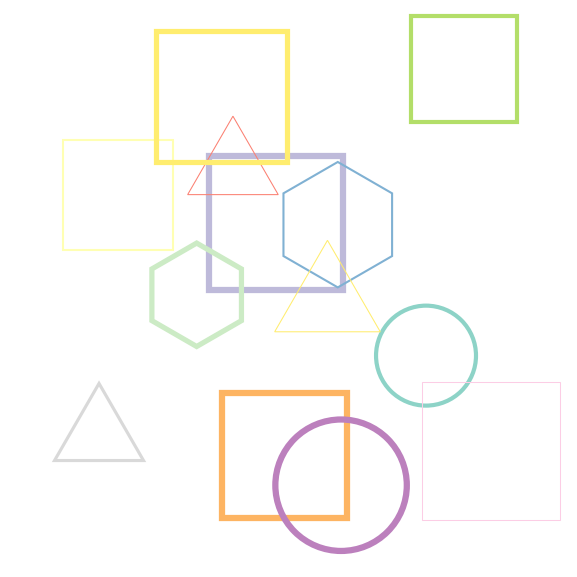[{"shape": "circle", "thickness": 2, "radius": 0.43, "center": [0.738, 0.383]}, {"shape": "square", "thickness": 1, "radius": 0.47, "center": [0.205, 0.662]}, {"shape": "square", "thickness": 3, "radius": 0.58, "center": [0.478, 0.613]}, {"shape": "triangle", "thickness": 0.5, "radius": 0.45, "center": [0.403, 0.707]}, {"shape": "hexagon", "thickness": 1, "radius": 0.54, "center": [0.585, 0.61]}, {"shape": "square", "thickness": 3, "radius": 0.54, "center": [0.492, 0.21]}, {"shape": "square", "thickness": 2, "radius": 0.46, "center": [0.803, 0.879]}, {"shape": "square", "thickness": 0.5, "radius": 0.6, "center": [0.85, 0.219]}, {"shape": "triangle", "thickness": 1.5, "radius": 0.44, "center": [0.171, 0.246]}, {"shape": "circle", "thickness": 3, "radius": 0.57, "center": [0.591, 0.159]}, {"shape": "hexagon", "thickness": 2.5, "radius": 0.45, "center": [0.341, 0.489]}, {"shape": "square", "thickness": 2.5, "radius": 0.57, "center": [0.383, 0.832]}, {"shape": "triangle", "thickness": 0.5, "radius": 0.53, "center": [0.567, 0.477]}]